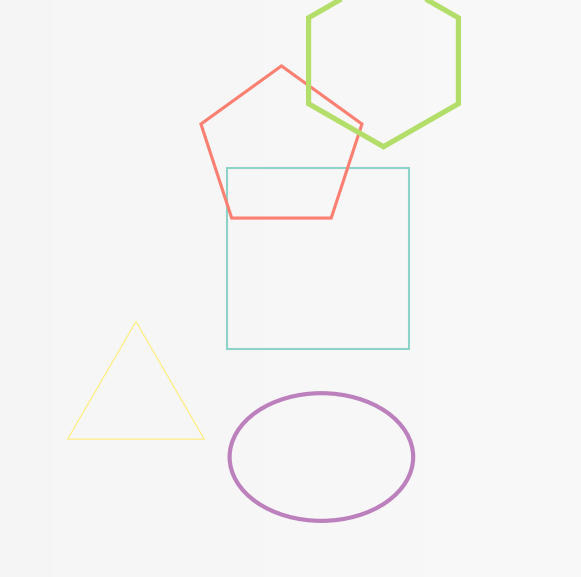[{"shape": "square", "thickness": 1, "radius": 0.78, "center": [0.547, 0.551]}, {"shape": "pentagon", "thickness": 1.5, "radius": 0.73, "center": [0.484, 0.739]}, {"shape": "hexagon", "thickness": 2.5, "radius": 0.74, "center": [0.66, 0.894]}, {"shape": "oval", "thickness": 2, "radius": 0.79, "center": [0.553, 0.208]}, {"shape": "triangle", "thickness": 0.5, "radius": 0.68, "center": [0.234, 0.307]}]